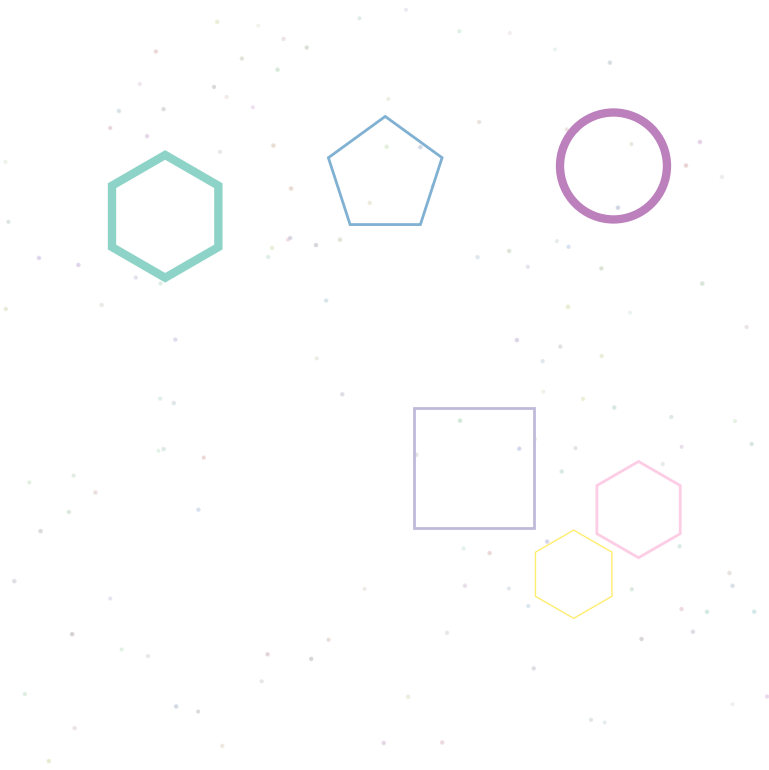[{"shape": "hexagon", "thickness": 3, "radius": 0.4, "center": [0.215, 0.719]}, {"shape": "square", "thickness": 1, "radius": 0.39, "center": [0.616, 0.392]}, {"shape": "pentagon", "thickness": 1, "radius": 0.39, "center": [0.5, 0.771]}, {"shape": "hexagon", "thickness": 1, "radius": 0.31, "center": [0.829, 0.338]}, {"shape": "circle", "thickness": 3, "radius": 0.35, "center": [0.797, 0.784]}, {"shape": "hexagon", "thickness": 0.5, "radius": 0.29, "center": [0.745, 0.254]}]